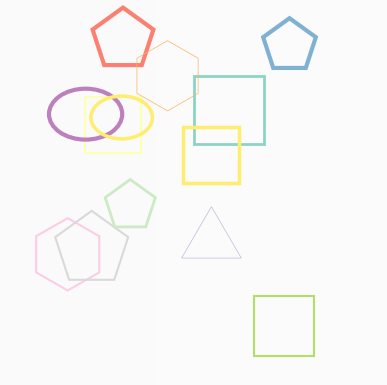[{"shape": "square", "thickness": 2, "radius": 0.45, "center": [0.591, 0.714]}, {"shape": "square", "thickness": 1.5, "radius": 0.36, "center": [0.292, 0.674]}, {"shape": "triangle", "thickness": 0.5, "radius": 0.45, "center": [0.546, 0.374]}, {"shape": "pentagon", "thickness": 3, "radius": 0.41, "center": [0.317, 0.898]}, {"shape": "pentagon", "thickness": 3, "radius": 0.36, "center": [0.747, 0.881]}, {"shape": "hexagon", "thickness": 0.5, "radius": 0.46, "center": [0.432, 0.803]}, {"shape": "square", "thickness": 1.5, "radius": 0.39, "center": [0.732, 0.153]}, {"shape": "hexagon", "thickness": 1.5, "radius": 0.47, "center": [0.175, 0.339]}, {"shape": "pentagon", "thickness": 1.5, "radius": 0.5, "center": [0.237, 0.353]}, {"shape": "oval", "thickness": 3, "radius": 0.47, "center": [0.221, 0.704]}, {"shape": "pentagon", "thickness": 2, "radius": 0.34, "center": [0.336, 0.466]}, {"shape": "square", "thickness": 2.5, "radius": 0.36, "center": [0.543, 0.598]}, {"shape": "oval", "thickness": 2.5, "radius": 0.4, "center": [0.314, 0.695]}]